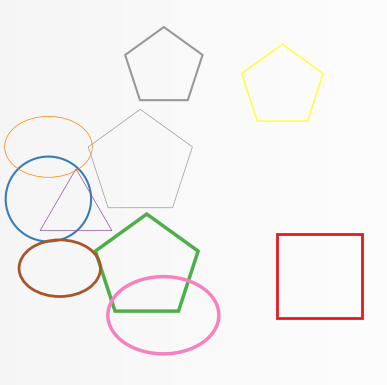[{"shape": "square", "thickness": 2, "radius": 0.55, "center": [0.825, 0.283]}, {"shape": "circle", "thickness": 1.5, "radius": 0.55, "center": [0.125, 0.483]}, {"shape": "pentagon", "thickness": 2.5, "radius": 0.7, "center": [0.379, 0.305]}, {"shape": "triangle", "thickness": 0.5, "radius": 0.54, "center": [0.196, 0.455]}, {"shape": "oval", "thickness": 0.5, "radius": 0.57, "center": [0.125, 0.619]}, {"shape": "pentagon", "thickness": 1, "radius": 0.55, "center": [0.729, 0.775]}, {"shape": "oval", "thickness": 2, "radius": 0.53, "center": [0.154, 0.303]}, {"shape": "oval", "thickness": 2.5, "radius": 0.72, "center": [0.422, 0.181]}, {"shape": "pentagon", "thickness": 0.5, "radius": 0.71, "center": [0.362, 0.575]}, {"shape": "pentagon", "thickness": 1.5, "radius": 0.52, "center": [0.423, 0.825]}]